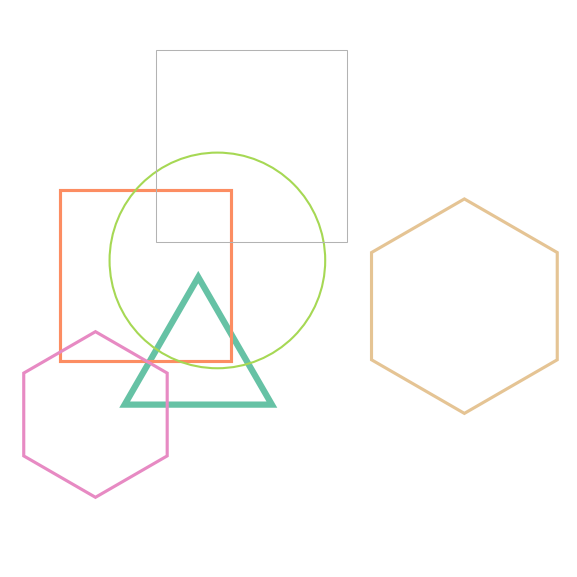[{"shape": "triangle", "thickness": 3, "radius": 0.74, "center": [0.343, 0.372]}, {"shape": "square", "thickness": 1.5, "radius": 0.74, "center": [0.252, 0.523]}, {"shape": "hexagon", "thickness": 1.5, "radius": 0.72, "center": [0.165, 0.281]}, {"shape": "circle", "thickness": 1, "radius": 0.93, "center": [0.376, 0.548]}, {"shape": "hexagon", "thickness": 1.5, "radius": 0.93, "center": [0.804, 0.469]}, {"shape": "square", "thickness": 0.5, "radius": 0.83, "center": [0.436, 0.746]}]